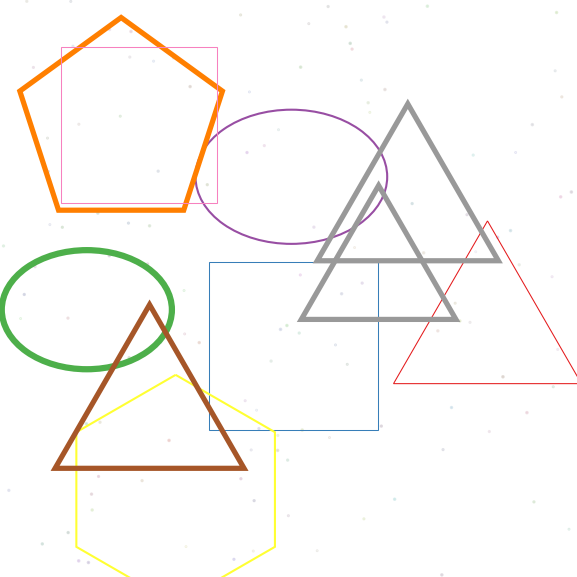[{"shape": "triangle", "thickness": 0.5, "radius": 0.94, "center": [0.844, 0.429]}, {"shape": "square", "thickness": 0.5, "radius": 0.73, "center": [0.508, 0.4]}, {"shape": "oval", "thickness": 3, "radius": 0.74, "center": [0.15, 0.463]}, {"shape": "oval", "thickness": 1, "radius": 0.83, "center": [0.505, 0.693]}, {"shape": "pentagon", "thickness": 2.5, "radius": 0.92, "center": [0.21, 0.784]}, {"shape": "hexagon", "thickness": 1, "radius": 0.99, "center": [0.304, 0.152]}, {"shape": "triangle", "thickness": 2.5, "radius": 0.94, "center": [0.259, 0.283]}, {"shape": "square", "thickness": 0.5, "radius": 0.67, "center": [0.241, 0.783]}, {"shape": "triangle", "thickness": 2.5, "radius": 0.91, "center": [0.706, 0.638]}, {"shape": "triangle", "thickness": 2.5, "radius": 0.77, "center": [0.656, 0.523]}]